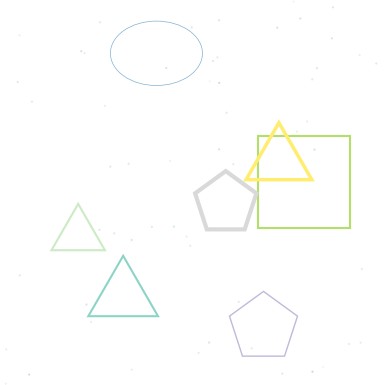[{"shape": "triangle", "thickness": 1.5, "radius": 0.52, "center": [0.32, 0.231]}, {"shape": "pentagon", "thickness": 1, "radius": 0.46, "center": [0.684, 0.15]}, {"shape": "oval", "thickness": 0.5, "radius": 0.6, "center": [0.406, 0.862]}, {"shape": "square", "thickness": 1.5, "radius": 0.6, "center": [0.79, 0.528]}, {"shape": "pentagon", "thickness": 3, "radius": 0.42, "center": [0.586, 0.472]}, {"shape": "triangle", "thickness": 1.5, "radius": 0.4, "center": [0.203, 0.39]}, {"shape": "triangle", "thickness": 2.5, "radius": 0.49, "center": [0.724, 0.583]}]